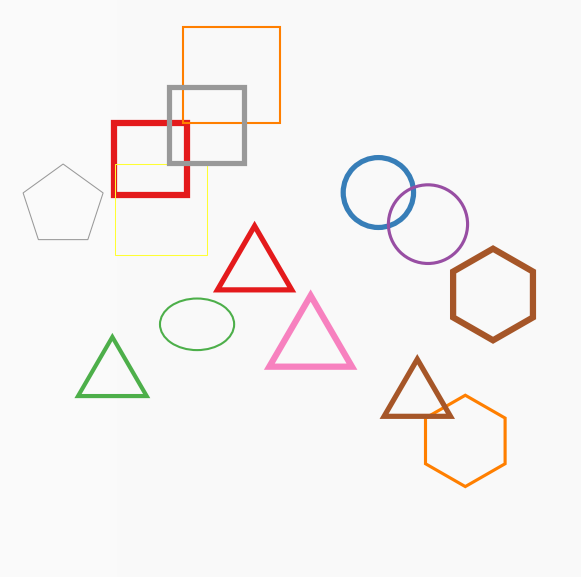[{"shape": "square", "thickness": 3, "radius": 0.31, "center": [0.259, 0.724]}, {"shape": "triangle", "thickness": 2.5, "radius": 0.37, "center": [0.438, 0.534]}, {"shape": "circle", "thickness": 2.5, "radius": 0.3, "center": [0.651, 0.666]}, {"shape": "oval", "thickness": 1, "radius": 0.32, "center": [0.339, 0.438]}, {"shape": "triangle", "thickness": 2, "radius": 0.34, "center": [0.193, 0.347]}, {"shape": "circle", "thickness": 1.5, "radius": 0.34, "center": [0.736, 0.611]}, {"shape": "square", "thickness": 1, "radius": 0.41, "center": [0.398, 0.87]}, {"shape": "hexagon", "thickness": 1.5, "radius": 0.4, "center": [0.801, 0.236]}, {"shape": "square", "thickness": 0.5, "radius": 0.4, "center": [0.277, 0.636]}, {"shape": "hexagon", "thickness": 3, "radius": 0.4, "center": [0.848, 0.489]}, {"shape": "triangle", "thickness": 2.5, "radius": 0.33, "center": [0.718, 0.311]}, {"shape": "triangle", "thickness": 3, "radius": 0.41, "center": [0.534, 0.405]}, {"shape": "square", "thickness": 2.5, "radius": 0.33, "center": [0.355, 0.783]}, {"shape": "pentagon", "thickness": 0.5, "radius": 0.36, "center": [0.109, 0.643]}]